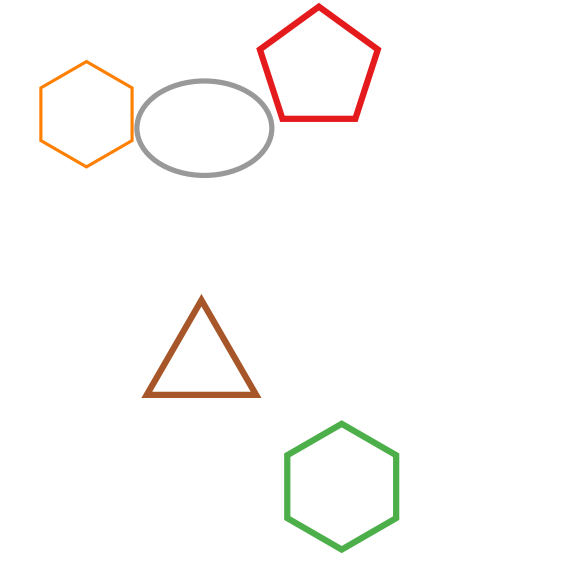[{"shape": "pentagon", "thickness": 3, "radius": 0.54, "center": [0.552, 0.88]}, {"shape": "hexagon", "thickness": 3, "radius": 0.54, "center": [0.592, 0.156]}, {"shape": "hexagon", "thickness": 1.5, "radius": 0.46, "center": [0.15, 0.801]}, {"shape": "triangle", "thickness": 3, "radius": 0.55, "center": [0.349, 0.37]}, {"shape": "oval", "thickness": 2.5, "radius": 0.58, "center": [0.354, 0.777]}]